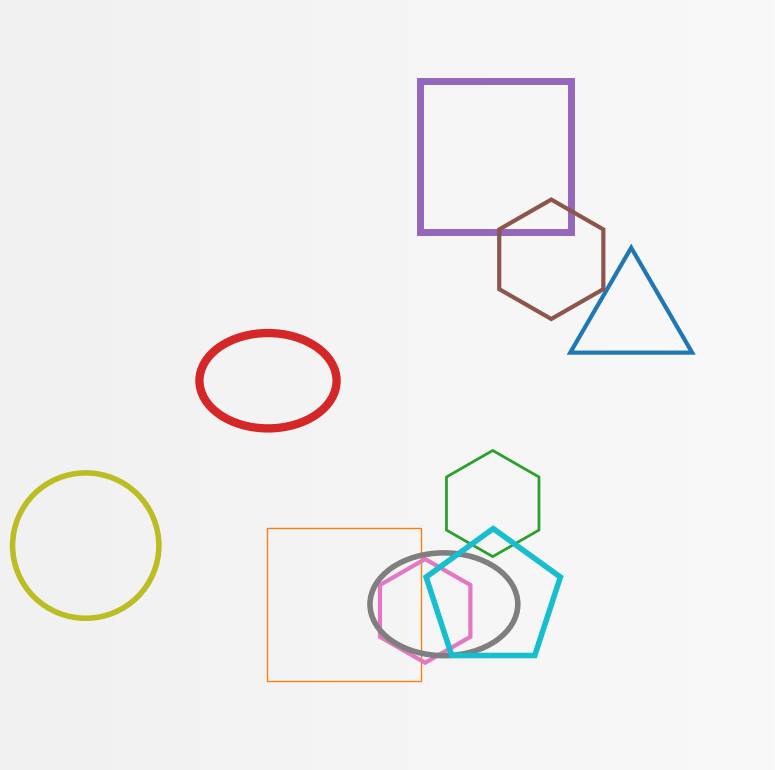[{"shape": "triangle", "thickness": 1.5, "radius": 0.45, "center": [0.814, 0.587]}, {"shape": "square", "thickness": 0.5, "radius": 0.5, "center": [0.444, 0.215]}, {"shape": "hexagon", "thickness": 1, "radius": 0.34, "center": [0.636, 0.346]}, {"shape": "oval", "thickness": 3, "radius": 0.44, "center": [0.346, 0.506]}, {"shape": "square", "thickness": 2.5, "radius": 0.49, "center": [0.639, 0.797]}, {"shape": "hexagon", "thickness": 1.5, "radius": 0.39, "center": [0.711, 0.663]}, {"shape": "hexagon", "thickness": 1.5, "radius": 0.34, "center": [0.549, 0.207]}, {"shape": "oval", "thickness": 2, "radius": 0.48, "center": [0.573, 0.215]}, {"shape": "circle", "thickness": 2, "radius": 0.47, "center": [0.111, 0.291]}, {"shape": "pentagon", "thickness": 2, "radius": 0.46, "center": [0.636, 0.222]}]